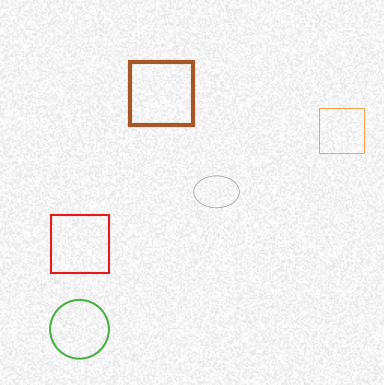[{"shape": "square", "thickness": 1.5, "radius": 0.38, "center": [0.208, 0.366]}, {"shape": "circle", "thickness": 1.5, "radius": 0.38, "center": [0.207, 0.145]}, {"shape": "square", "thickness": 0.5, "radius": 0.29, "center": [0.886, 0.661]}, {"shape": "square", "thickness": 3, "radius": 0.41, "center": [0.42, 0.757]}, {"shape": "oval", "thickness": 0.5, "radius": 0.3, "center": [0.562, 0.502]}]